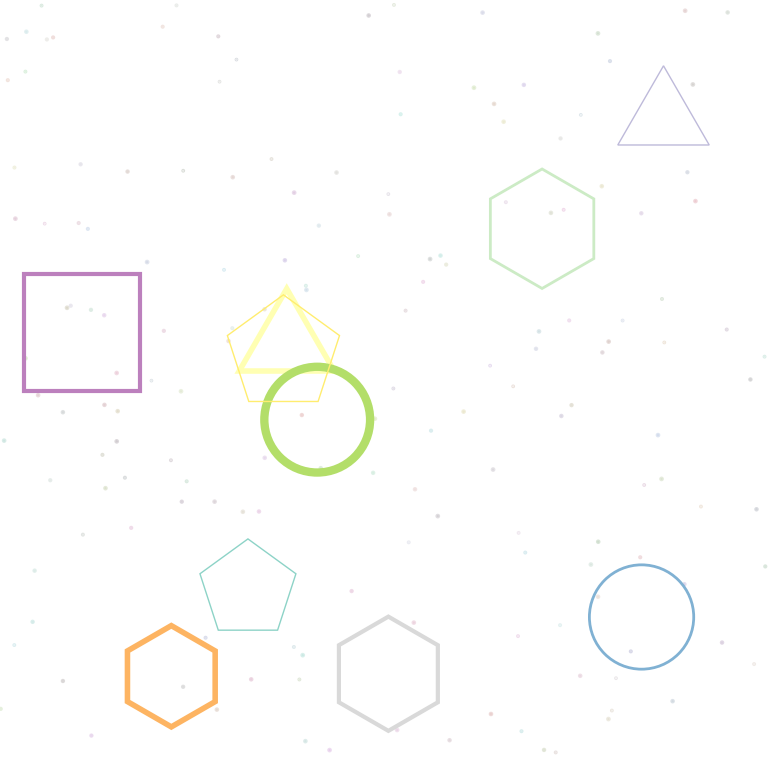[{"shape": "pentagon", "thickness": 0.5, "radius": 0.33, "center": [0.322, 0.235]}, {"shape": "triangle", "thickness": 2, "radius": 0.36, "center": [0.372, 0.554]}, {"shape": "triangle", "thickness": 0.5, "radius": 0.34, "center": [0.862, 0.846]}, {"shape": "circle", "thickness": 1, "radius": 0.34, "center": [0.833, 0.199]}, {"shape": "hexagon", "thickness": 2, "radius": 0.33, "center": [0.222, 0.122]}, {"shape": "circle", "thickness": 3, "radius": 0.34, "center": [0.412, 0.455]}, {"shape": "hexagon", "thickness": 1.5, "radius": 0.37, "center": [0.504, 0.125]}, {"shape": "square", "thickness": 1.5, "radius": 0.38, "center": [0.106, 0.568]}, {"shape": "hexagon", "thickness": 1, "radius": 0.39, "center": [0.704, 0.703]}, {"shape": "pentagon", "thickness": 0.5, "radius": 0.38, "center": [0.368, 0.541]}]